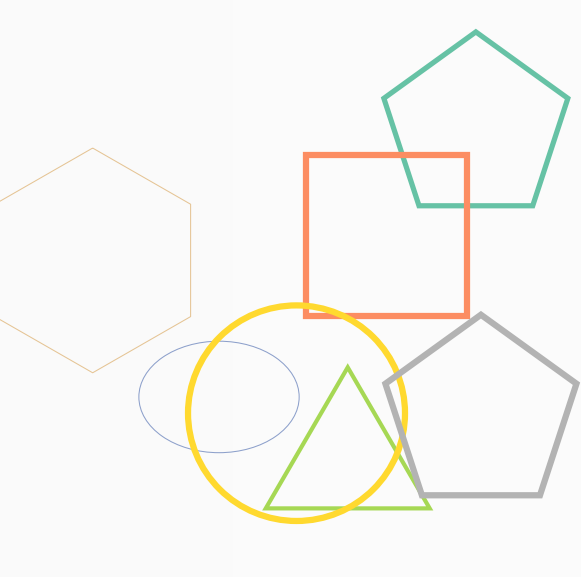[{"shape": "pentagon", "thickness": 2.5, "radius": 0.83, "center": [0.819, 0.777]}, {"shape": "square", "thickness": 3, "radius": 0.7, "center": [0.665, 0.592]}, {"shape": "oval", "thickness": 0.5, "radius": 0.69, "center": [0.377, 0.312]}, {"shape": "triangle", "thickness": 2, "radius": 0.81, "center": [0.598, 0.2]}, {"shape": "circle", "thickness": 3, "radius": 0.93, "center": [0.51, 0.284]}, {"shape": "hexagon", "thickness": 0.5, "radius": 0.97, "center": [0.159, 0.548]}, {"shape": "pentagon", "thickness": 3, "radius": 0.86, "center": [0.827, 0.281]}]